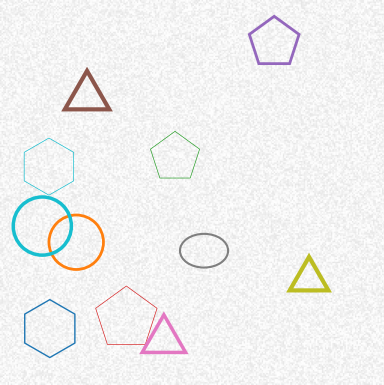[{"shape": "hexagon", "thickness": 1, "radius": 0.38, "center": [0.129, 0.147]}, {"shape": "circle", "thickness": 2, "radius": 0.35, "center": [0.198, 0.371]}, {"shape": "pentagon", "thickness": 0.5, "radius": 0.34, "center": [0.455, 0.592]}, {"shape": "pentagon", "thickness": 0.5, "radius": 0.42, "center": [0.328, 0.173]}, {"shape": "pentagon", "thickness": 2, "radius": 0.34, "center": [0.712, 0.89]}, {"shape": "triangle", "thickness": 3, "radius": 0.33, "center": [0.226, 0.749]}, {"shape": "triangle", "thickness": 2.5, "radius": 0.33, "center": [0.426, 0.117]}, {"shape": "oval", "thickness": 1.5, "radius": 0.31, "center": [0.53, 0.349]}, {"shape": "triangle", "thickness": 3, "radius": 0.29, "center": [0.803, 0.275]}, {"shape": "hexagon", "thickness": 0.5, "radius": 0.37, "center": [0.127, 0.567]}, {"shape": "circle", "thickness": 2.5, "radius": 0.38, "center": [0.11, 0.413]}]